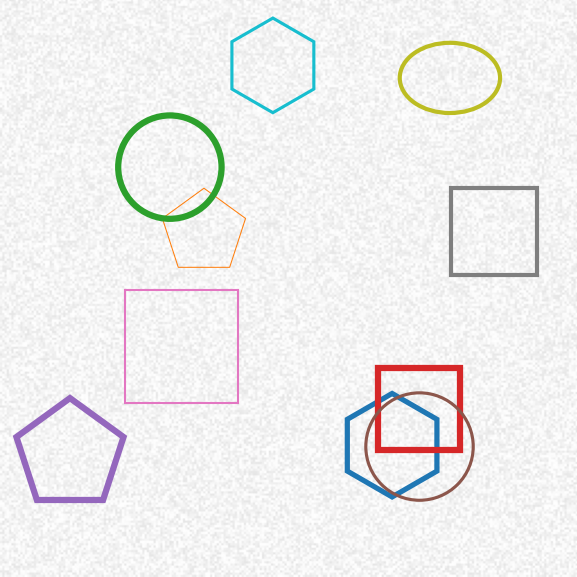[{"shape": "hexagon", "thickness": 2.5, "radius": 0.45, "center": [0.679, 0.228]}, {"shape": "pentagon", "thickness": 0.5, "radius": 0.38, "center": [0.353, 0.597]}, {"shape": "circle", "thickness": 3, "radius": 0.45, "center": [0.294, 0.71]}, {"shape": "square", "thickness": 3, "radius": 0.36, "center": [0.725, 0.291]}, {"shape": "pentagon", "thickness": 3, "radius": 0.49, "center": [0.121, 0.212]}, {"shape": "circle", "thickness": 1.5, "radius": 0.47, "center": [0.726, 0.226]}, {"shape": "square", "thickness": 1, "radius": 0.49, "center": [0.314, 0.399]}, {"shape": "square", "thickness": 2, "radius": 0.37, "center": [0.855, 0.598]}, {"shape": "oval", "thickness": 2, "radius": 0.43, "center": [0.779, 0.864]}, {"shape": "hexagon", "thickness": 1.5, "radius": 0.41, "center": [0.473, 0.886]}]